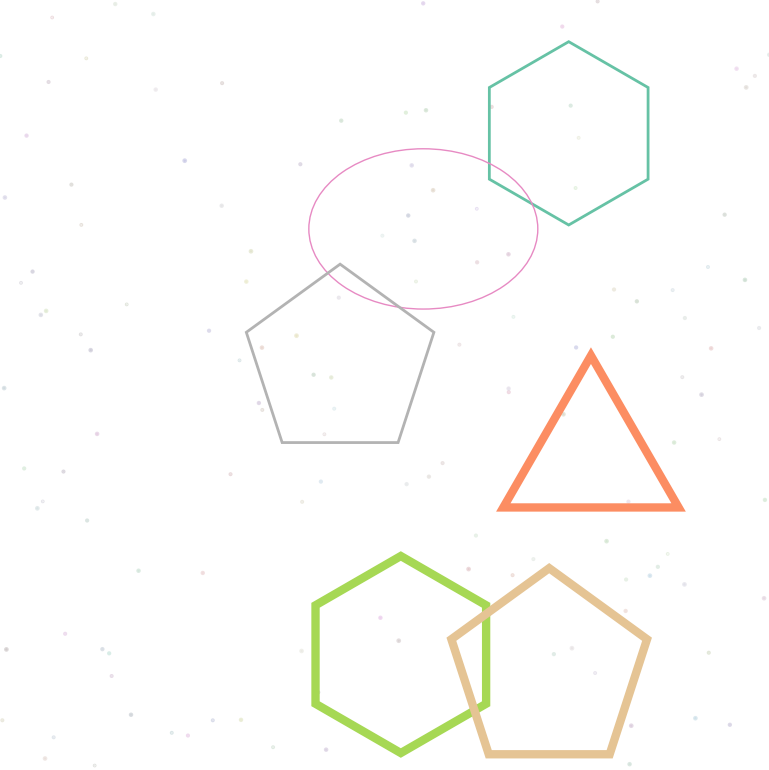[{"shape": "hexagon", "thickness": 1, "radius": 0.6, "center": [0.739, 0.827]}, {"shape": "triangle", "thickness": 3, "radius": 0.66, "center": [0.767, 0.407]}, {"shape": "oval", "thickness": 0.5, "radius": 0.74, "center": [0.55, 0.703]}, {"shape": "hexagon", "thickness": 3, "radius": 0.64, "center": [0.521, 0.15]}, {"shape": "pentagon", "thickness": 3, "radius": 0.67, "center": [0.713, 0.129]}, {"shape": "pentagon", "thickness": 1, "radius": 0.64, "center": [0.442, 0.529]}]